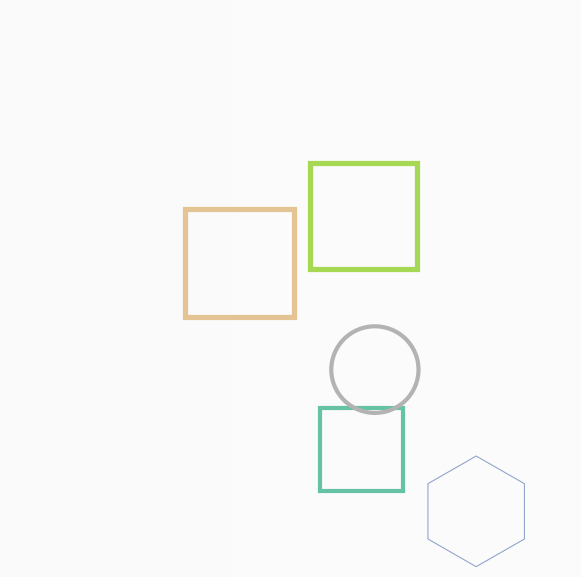[{"shape": "square", "thickness": 2, "radius": 0.36, "center": [0.622, 0.221]}, {"shape": "hexagon", "thickness": 0.5, "radius": 0.48, "center": [0.819, 0.114]}, {"shape": "square", "thickness": 2.5, "radius": 0.46, "center": [0.626, 0.625]}, {"shape": "square", "thickness": 2.5, "radius": 0.47, "center": [0.412, 0.544]}, {"shape": "circle", "thickness": 2, "radius": 0.38, "center": [0.645, 0.359]}]